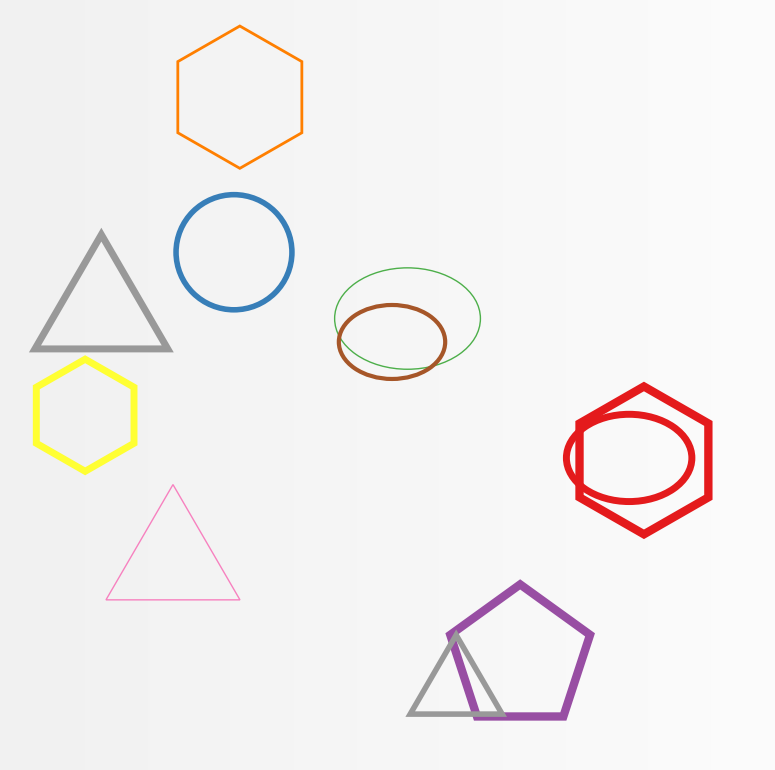[{"shape": "hexagon", "thickness": 3, "radius": 0.48, "center": [0.831, 0.402]}, {"shape": "oval", "thickness": 2.5, "radius": 0.4, "center": [0.812, 0.405]}, {"shape": "circle", "thickness": 2, "radius": 0.37, "center": [0.302, 0.672]}, {"shape": "oval", "thickness": 0.5, "radius": 0.47, "center": [0.526, 0.586]}, {"shape": "pentagon", "thickness": 3, "radius": 0.47, "center": [0.671, 0.146]}, {"shape": "hexagon", "thickness": 1, "radius": 0.46, "center": [0.309, 0.874]}, {"shape": "hexagon", "thickness": 2.5, "radius": 0.36, "center": [0.11, 0.461]}, {"shape": "oval", "thickness": 1.5, "radius": 0.34, "center": [0.506, 0.556]}, {"shape": "triangle", "thickness": 0.5, "radius": 0.5, "center": [0.223, 0.271]}, {"shape": "triangle", "thickness": 2.5, "radius": 0.49, "center": [0.131, 0.596]}, {"shape": "triangle", "thickness": 2, "radius": 0.34, "center": [0.589, 0.107]}]